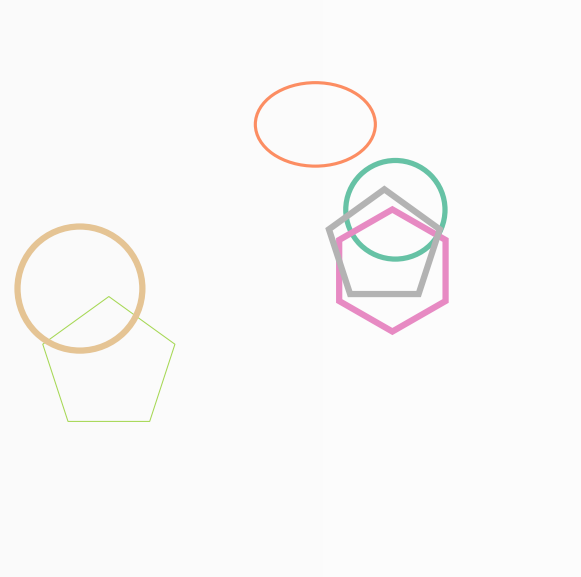[{"shape": "circle", "thickness": 2.5, "radius": 0.43, "center": [0.68, 0.636]}, {"shape": "oval", "thickness": 1.5, "radius": 0.52, "center": [0.543, 0.784]}, {"shape": "hexagon", "thickness": 3, "radius": 0.53, "center": [0.675, 0.531]}, {"shape": "pentagon", "thickness": 0.5, "radius": 0.6, "center": [0.187, 0.366]}, {"shape": "circle", "thickness": 3, "radius": 0.54, "center": [0.138, 0.499]}, {"shape": "pentagon", "thickness": 3, "radius": 0.5, "center": [0.661, 0.571]}]